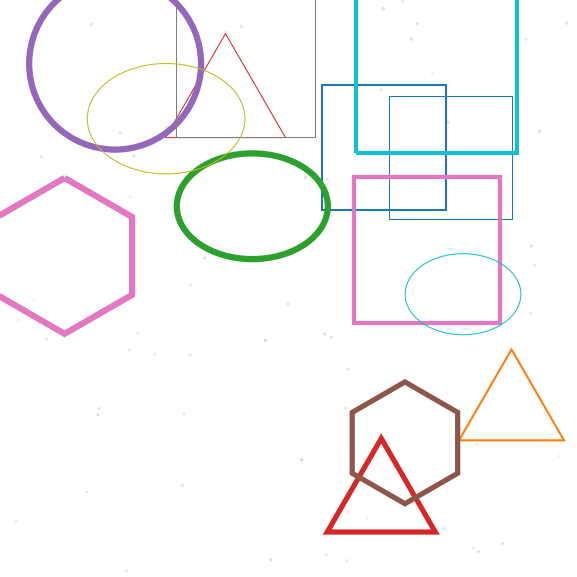[{"shape": "square", "thickness": 0.5, "radius": 0.53, "center": [0.78, 0.726]}, {"shape": "square", "thickness": 1, "radius": 0.54, "center": [0.665, 0.744]}, {"shape": "triangle", "thickness": 1, "radius": 0.52, "center": [0.886, 0.289]}, {"shape": "oval", "thickness": 3, "radius": 0.65, "center": [0.437, 0.642]}, {"shape": "triangle", "thickness": 0.5, "radius": 0.6, "center": [0.39, 0.821]}, {"shape": "triangle", "thickness": 2.5, "radius": 0.54, "center": [0.66, 0.132]}, {"shape": "circle", "thickness": 3, "radius": 0.74, "center": [0.199, 0.889]}, {"shape": "hexagon", "thickness": 2.5, "radius": 0.53, "center": [0.701, 0.232]}, {"shape": "square", "thickness": 2, "radius": 0.63, "center": [0.74, 0.566]}, {"shape": "hexagon", "thickness": 3, "radius": 0.67, "center": [0.112, 0.556]}, {"shape": "square", "thickness": 0.5, "radius": 0.6, "center": [0.425, 0.883]}, {"shape": "oval", "thickness": 0.5, "radius": 0.68, "center": [0.288, 0.794]}, {"shape": "square", "thickness": 2, "radius": 0.7, "center": [0.756, 0.874]}, {"shape": "oval", "thickness": 0.5, "radius": 0.5, "center": [0.802, 0.49]}]